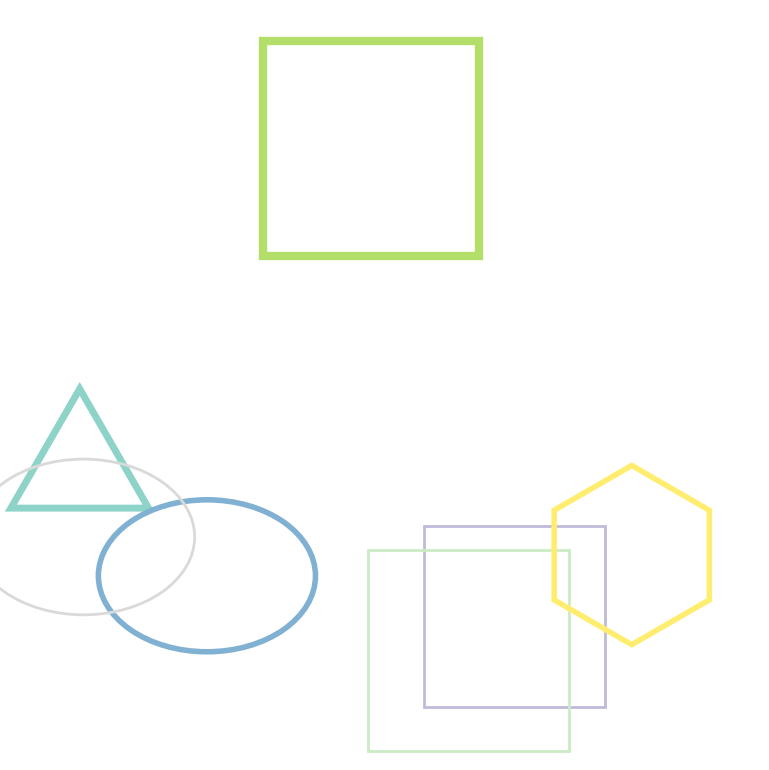[{"shape": "triangle", "thickness": 2.5, "radius": 0.52, "center": [0.104, 0.392]}, {"shape": "square", "thickness": 1, "radius": 0.59, "center": [0.669, 0.2]}, {"shape": "oval", "thickness": 2, "radius": 0.7, "center": [0.269, 0.252]}, {"shape": "square", "thickness": 3, "radius": 0.7, "center": [0.482, 0.807]}, {"shape": "oval", "thickness": 1, "radius": 0.72, "center": [0.108, 0.303]}, {"shape": "square", "thickness": 1, "radius": 0.65, "center": [0.609, 0.155]}, {"shape": "hexagon", "thickness": 2, "radius": 0.58, "center": [0.82, 0.279]}]